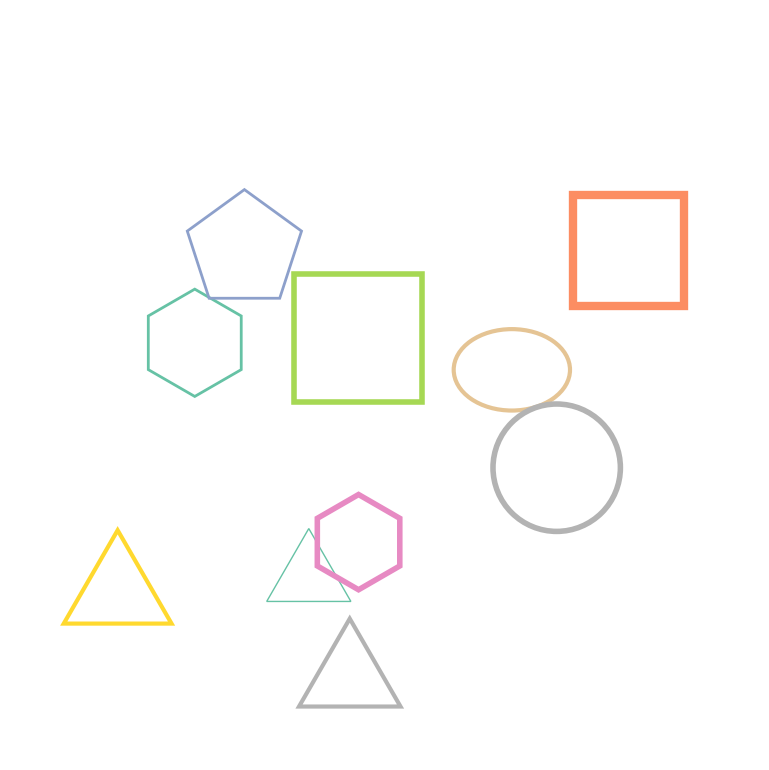[{"shape": "triangle", "thickness": 0.5, "radius": 0.32, "center": [0.401, 0.25]}, {"shape": "hexagon", "thickness": 1, "radius": 0.35, "center": [0.253, 0.555]}, {"shape": "square", "thickness": 3, "radius": 0.36, "center": [0.816, 0.674]}, {"shape": "pentagon", "thickness": 1, "radius": 0.39, "center": [0.317, 0.676]}, {"shape": "hexagon", "thickness": 2, "radius": 0.31, "center": [0.466, 0.296]}, {"shape": "square", "thickness": 2, "radius": 0.42, "center": [0.465, 0.561]}, {"shape": "triangle", "thickness": 1.5, "radius": 0.4, "center": [0.153, 0.231]}, {"shape": "oval", "thickness": 1.5, "radius": 0.38, "center": [0.665, 0.52]}, {"shape": "triangle", "thickness": 1.5, "radius": 0.38, "center": [0.454, 0.12]}, {"shape": "circle", "thickness": 2, "radius": 0.41, "center": [0.723, 0.393]}]